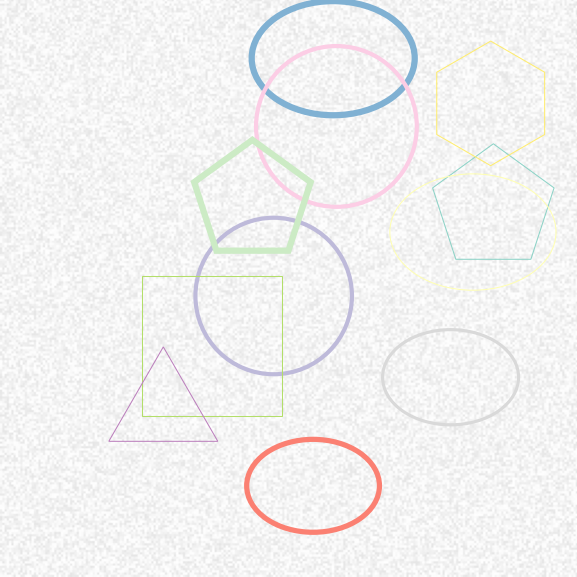[{"shape": "pentagon", "thickness": 0.5, "radius": 0.55, "center": [0.854, 0.64]}, {"shape": "oval", "thickness": 0.5, "radius": 0.72, "center": [0.819, 0.597]}, {"shape": "circle", "thickness": 2, "radius": 0.68, "center": [0.474, 0.487]}, {"shape": "oval", "thickness": 2.5, "radius": 0.57, "center": [0.542, 0.158]}, {"shape": "oval", "thickness": 3, "radius": 0.71, "center": [0.577, 0.898]}, {"shape": "square", "thickness": 0.5, "radius": 0.6, "center": [0.367, 0.401]}, {"shape": "circle", "thickness": 2, "radius": 0.7, "center": [0.583, 0.78]}, {"shape": "oval", "thickness": 1.5, "radius": 0.59, "center": [0.78, 0.346]}, {"shape": "triangle", "thickness": 0.5, "radius": 0.54, "center": [0.283, 0.289]}, {"shape": "pentagon", "thickness": 3, "radius": 0.53, "center": [0.437, 0.651]}, {"shape": "hexagon", "thickness": 0.5, "radius": 0.54, "center": [0.85, 0.82]}]